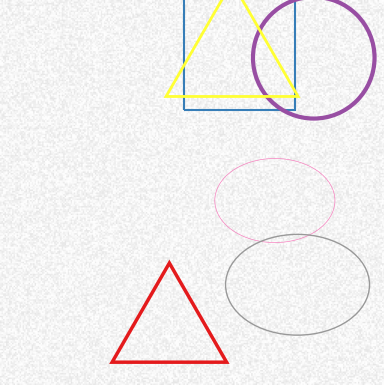[{"shape": "triangle", "thickness": 2.5, "radius": 0.86, "center": [0.44, 0.145]}, {"shape": "square", "thickness": 1.5, "radius": 0.72, "center": [0.621, 0.859]}, {"shape": "circle", "thickness": 3, "radius": 0.79, "center": [0.815, 0.85]}, {"shape": "triangle", "thickness": 2, "radius": 0.99, "center": [0.603, 0.848]}, {"shape": "oval", "thickness": 0.5, "radius": 0.78, "center": [0.714, 0.479]}, {"shape": "oval", "thickness": 1, "radius": 0.93, "center": [0.773, 0.26]}]